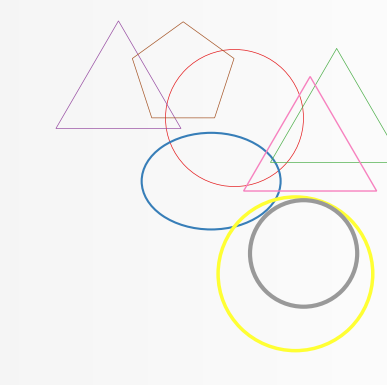[{"shape": "circle", "thickness": 0.5, "radius": 0.89, "center": [0.605, 0.693]}, {"shape": "oval", "thickness": 1.5, "radius": 0.9, "center": [0.545, 0.53]}, {"shape": "triangle", "thickness": 0.5, "radius": 0.99, "center": [0.869, 0.677]}, {"shape": "triangle", "thickness": 0.5, "radius": 0.93, "center": [0.306, 0.759]}, {"shape": "circle", "thickness": 2.5, "radius": 1.0, "center": [0.762, 0.289]}, {"shape": "pentagon", "thickness": 0.5, "radius": 0.69, "center": [0.473, 0.805]}, {"shape": "triangle", "thickness": 1, "radius": 0.99, "center": [0.8, 0.603]}, {"shape": "circle", "thickness": 3, "radius": 0.69, "center": [0.783, 0.342]}]